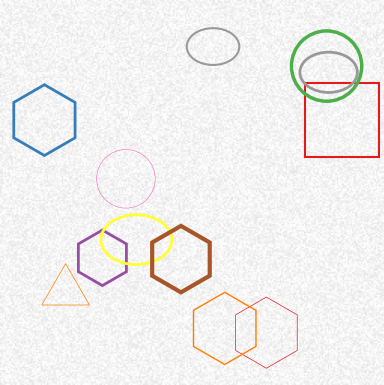[{"shape": "hexagon", "thickness": 0.5, "radius": 0.46, "center": [0.692, 0.136]}, {"shape": "square", "thickness": 1.5, "radius": 0.48, "center": [0.888, 0.689]}, {"shape": "hexagon", "thickness": 2, "radius": 0.46, "center": [0.115, 0.688]}, {"shape": "circle", "thickness": 2.5, "radius": 0.46, "center": [0.848, 0.828]}, {"shape": "hexagon", "thickness": 2, "radius": 0.36, "center": [0.266, 0.33]}, {"shape": "hexagon", "thickness": 1, "radius": 0.47, "center": [0.584, 0.147]}, {"shape": "triangle", "thickness": 0.5, "radius": 0.36, "center": [0.17, 0.244]}, {"shape": "oval", "thickness": 2, "radius": 0.46, "center": [0.354, 0.377]}, {"shape": "hexagon", "thickness": 3, "radius": 0.43, "center": [0.47, 0.327]}, {"shape": "circle", "thickness": 0.5, "radius": 0.38, "center": [0.327, 0.536]}, {"shape": "oval", "thickness": 2, "radius": 0.37, "center": [0.854, 0.812]}, {"shape": "oval", "thickness": 1.5, "radius": 0.34, "center": [0.553, 0.879]}]